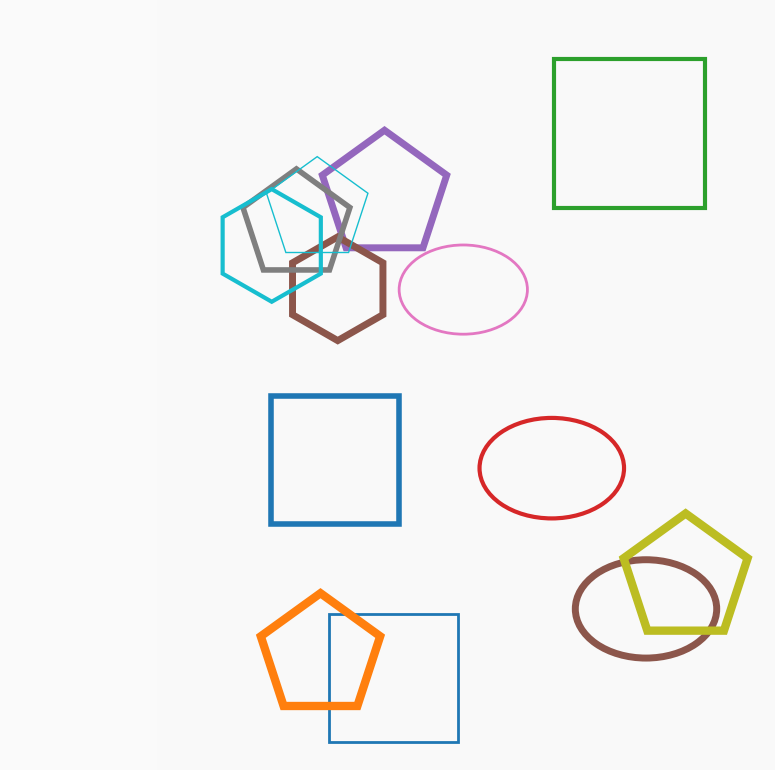[{"shape": "square", "thickness": 2, "radius": 0.41, "center": [0.432, 0.403]}, {"shape": "square", "thickness": 1, "radius": 0.42, "center": [0.508, 0.12]}, {"shape": "pentagon", "thickness": 3, "radius": 0.4, "center": [0.414, 0.149]}, {"shape": "square", "thickness": 1.5, "radius": 0.49, "center": [0.812, 0.827]}, {"shape": "oval", "thickness": 1.5, "radius": 0.47, "center": [0.712, 0.392]}, {"shape": "pentagon", "thickness": 2.5, "radius": 0.42, "center": [0.496, 0.746]}, {"shape": "oval", "thickness": 2.5, "radius": 0.46, "center": [0.834, 0.209]}, {"shape": "hexagon", "thickness": 2.5, "radius": 0.34, "center": [0.436, 0.625]}, {"shape": "oval", "thickness": 1, "radius": 0.41, "center": [0.598, 0.624]}, {"shape": "pentagon", "thickness": 2, "radius": 0.36, "center": [0.382, 0.708]}, {"shape": "pentagon", "thickness": 3, "radius": 0.42, "center": [0.885, 0.249]}, {"shape": "pentagon", "thickness": 0.5, "radius": 0.34, "center": [0.409, 0.728]}, {"shape": "hexagon", "thickness": 1.5, "radius": 0.37, "center": [0.351, 0.681]}]